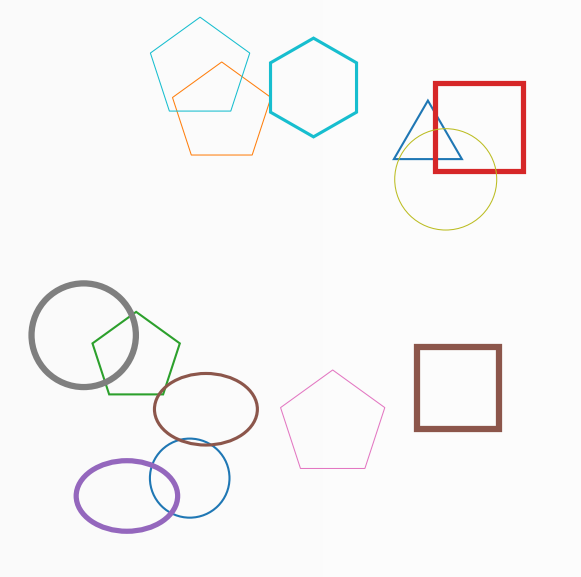[{"shape": "circle", "thickness": 1, "radius": 0.34, "center": [0.326, 0.171]}, {"shape": "triangle", "thickness": 1, "radius": 0.34, "center": [0.736, 0.757]}, {"shape": "pentagon", "thickness": 0.5, "radius": 0.45, "center": [0.381, 0.803]}, {"shape": "pentagon", "thickness": 1, "radius": 0.39, "center": [0.234, 0.38]}, {"shape": "square", "thickness": 2.5, "radius": 0.38, "center": [0.824, 0.779]}, {"shape": "oval", "thickness": 2.5, "radius": 0.44, "center": [0.218, 0.14]}, {"shape": "oval", "thickness": 1.5, "radius": 0.44, "center": [0.354, 0.29]}, {"shape": "square", "thickness": 3, "radius": 0.35, "center": [0.788, 0.327]}, {"shape": "pentagon", "thickness": 0.5, "radius": 0.47, "center": [0.572, 0.264]}, {"shape": "circle", "thickness": 3, "radius": 0.45, "center": [0.144, 0.419]}, {"shape": "circle", "thickness": 0.5, "radius": 0.44, "center": [0.767, 0.689]}, {"shape": "hexagon", "thickness": 1.5, "radius": 0.43, "center": [0.539, 0.848]}, {"shape": "pentagon", "thickness": 0.5, "radius": 0.45, "center": [0.344, 0.879]}]